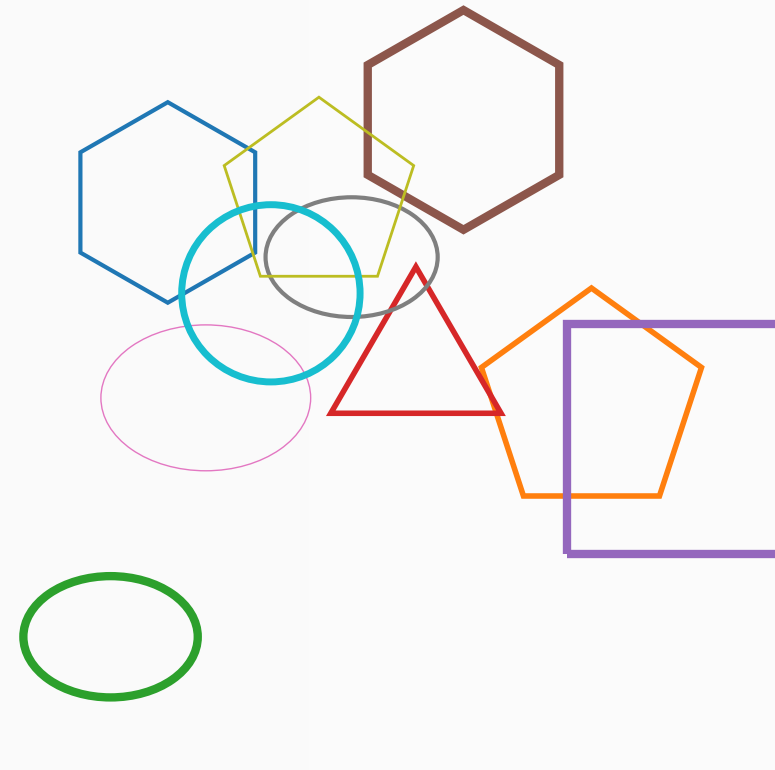[{"shape": "hexagon", "thickness": 1.5, "radius": 0.65, "center": [0.217, 0.737]}, {"shape": "pentagon", "thickness": 2, "radius": 0.75, "center": [0.763, 0.477]}, {"shape": "oval", "thickness": 3, "radius": 0.56, "center": [0.143, 0.173]}, {"shape": "triangle", "thickness": 2, "radius": 0.63, "center": [0.537, 0.527]}, {"shape": "square", "thickness": 3, "radius": 0.75, "center": [0.881, 0.429]}, {"shape": "hexagon", "thickness": 3, "radius": 0.71, "center": [0.598, 0.844]}, {"shape": "oval", "thickness": 0.5, "radius": 0.68, "center": [0.266, 0.483]}, {"shape": "oval", "thickness": 1.5, "radius": 0.56, "center": [0.454, 0.666]}, {"shape": "pentagon", "thickness": 1, "radius": 0.64, "center": [0.412, 0.745]}, {"shape": "circle", "thickness": 2.5, "radius": 0.58, "center": [0.35, 0.619]}]